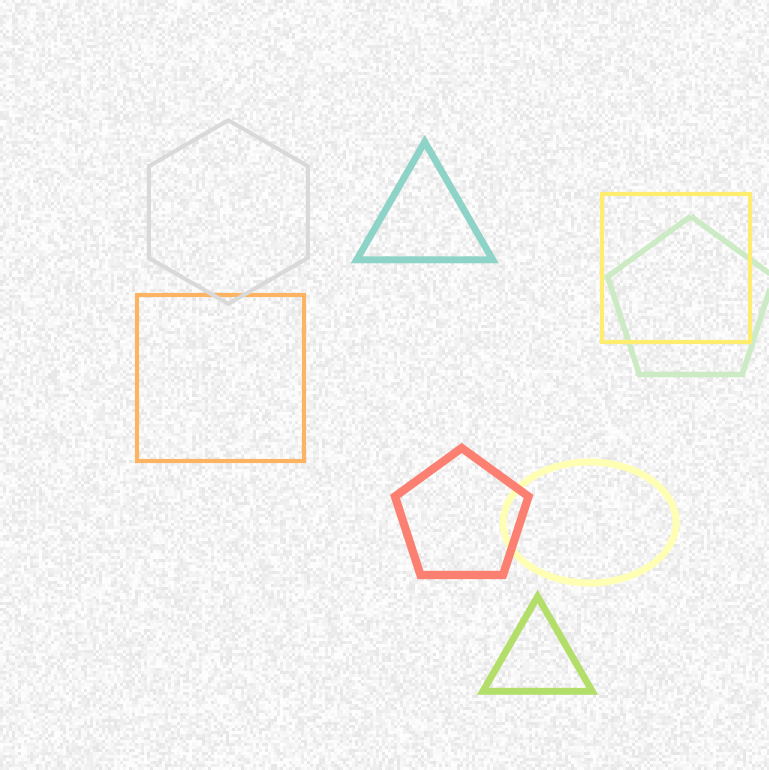[{"shape": "triangle", "thickness": 2.5, "radius": 0.51, "center": [0.552, 0.714]}, {"shape": "oval", "thickness": 2.5, "radius": 0.56, "center": [0.766, 0.321]}, {"shape": "pentagon", "thickness": 3, "radius": 0.46, "center": [0.6, 0.327]}, {"shape": "square", "thickness": 1.5, "radius": 0.54, "center": [0.286, 0.509]}, {"shape": "triangle", "thickness": 2.5, "radius": 0.41, "center": [0.698, 0.143]}, {"shape": "hexagon", "thickness": 1.5, "radius": 0.6, "center": [0.297, 0.725]}, {"shape": "pentagon", "thickness": 2, "radius": 0.57, "center": [0.897, 0.606]}, {"shape": "square", "thickness": 1.5, "radius": 0.48, "center": [0.878, 0.652]}]